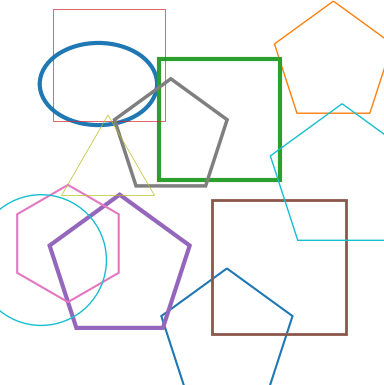[{"shape": "oval", "thickness": 3, "radius": 0.76, "center": [0.256, 0.782]}, {"shape": "pentagon", "thickness": 1.5, "radius": 0.9, "center": [0.589, 0.124]}, {"shape": "pentagon", "thickness": 1, "radius": 0.8, "center": [0.866, 0.836]}, {"shape": "square", "thickness": 3, "radius": 0.79, "center": [0.57, 0.69]}, {"shape": "square", "thickness": 0.5, "radius": 0.73, "center": [0.282, 0.831]}, {"shape": "pentagon", "thickness": 3, "radius": 0.96, "center": [0.311, 0.303]}, {"shape": "square", "thickness": 2, "radius": 0.87, "center": [0.724, 0.306]}, {"shape": "hexagon", "thickness": 1.5, "radius": 0.76, "center": [0.177, 0.368]}, {"shape": "pentagon", "thickness": 2.5, "radius": 0.77, "center": [0.444, 0.642]}, {"shape": "triangle", "thickness": 0.5, "radius": 0.7, "center": [0.281, 0.562]}, {"shape": "pentagon", "thickness": 1, "radius": 0.98, "center": [0.889, 0.534]}, {"shape": "circle", "thickness": 1, "radius": 0.85, "center": [0.107, 0.324]}]